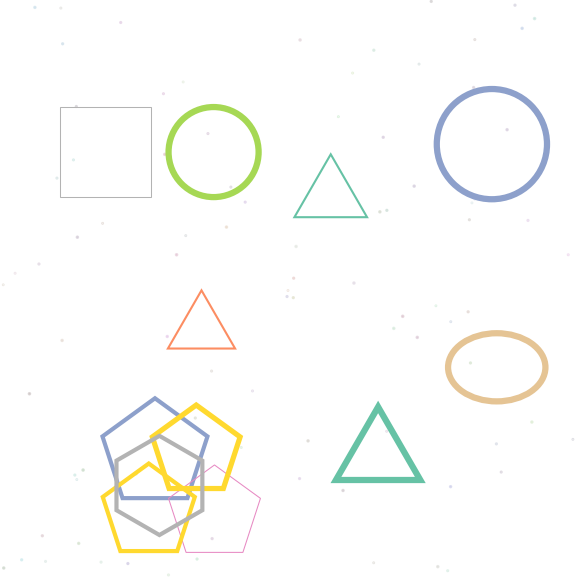[{"shape": "triangle", "thickness": 3, "radius": 0.42, "center": [0.655, 0.21]}, {"shape": "triangle", "thickness": 1, "radius": 0.36, "center": [0.573, 0.659]}, {"shape": "triangle", "thickness": 1, "radius": 0.34, "center": [0.349, 0.429]}, {"shape": "circle", "thickness": 3, "radius": 0.48, "center": [0.852, 0.75]}, {"shape": "pentagon", "thickness": 2, "radius": 0.48, "center": [0.268, 0.214]}, {"shape": "pentagon", "thickness": 0.5, "radius": 0.42, "center": [0.371, 0.11]}, {"shape": "circle", "thickness": 3, "radius": 0.39, "center": [0.37, 0.736]}, {"shape": "pentagon", "thickness": 2.5, "radius": 0.4, "center": [0.34, 0.218]}, {"shape": "pentagon", "thickness": 2, "radius": 0.42, "center": [0.258, 0.113]}, {"shape": "oval", "thickness": 3, "radius": 0.42, "center": [0.86, 0.363]}, {"shape": "hexagon", "thickness": 2, "radius": 0.43, "center": [0.276, 0.159]}, {"shape": "square", "thickness": 0.5, "radius": 0.39, "center": [0.183, 0.736]}]